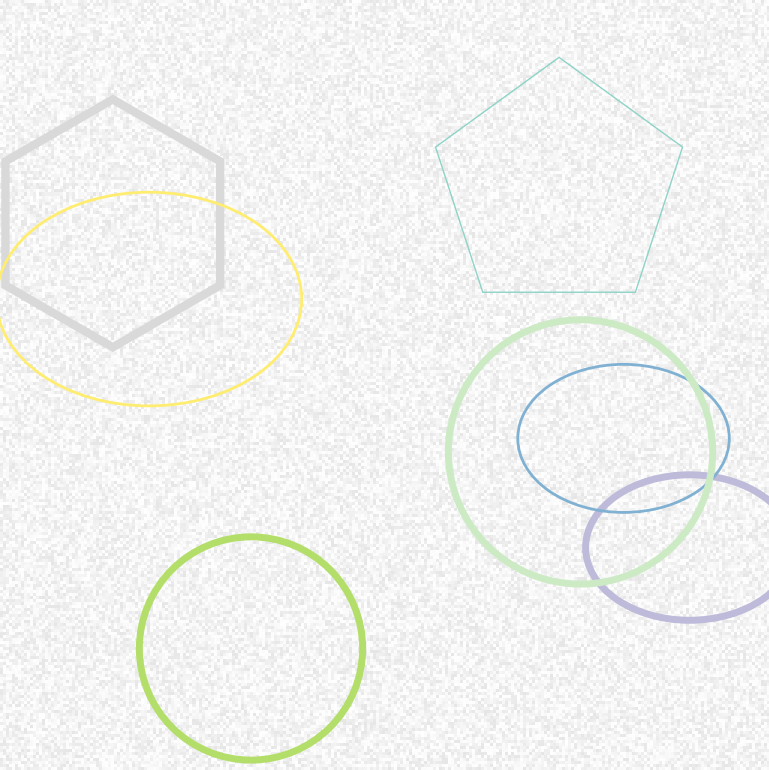[{"shape": "pentagon", "thickness": 0.5, "radius": 0.84, "center": [0.726, 0.757]}, {"shape": "oval", "thickness": 2.5, "radius": 0.67, "center": [0.895, 0.289]}, {"shape": "oval", "thickness": 1, "radius": 0.69, "center": [0.81, 0.431]}, {"shape": "circle", "thickness": 2.5, "radius": 0.72, "center": [0.326, 0.158]}, {"shape": "hexagon", "thickness": 3, "radius": 0.8, "center": [0.146, 0.71]}, {"shape": "circle", "thickness": 2.5, "radius": 0.86, "center": [0.754, 0.413]}, {"shape": "oval", "thickness": 1, "radius": 0.99, "center": [0.194, 0.612]}]